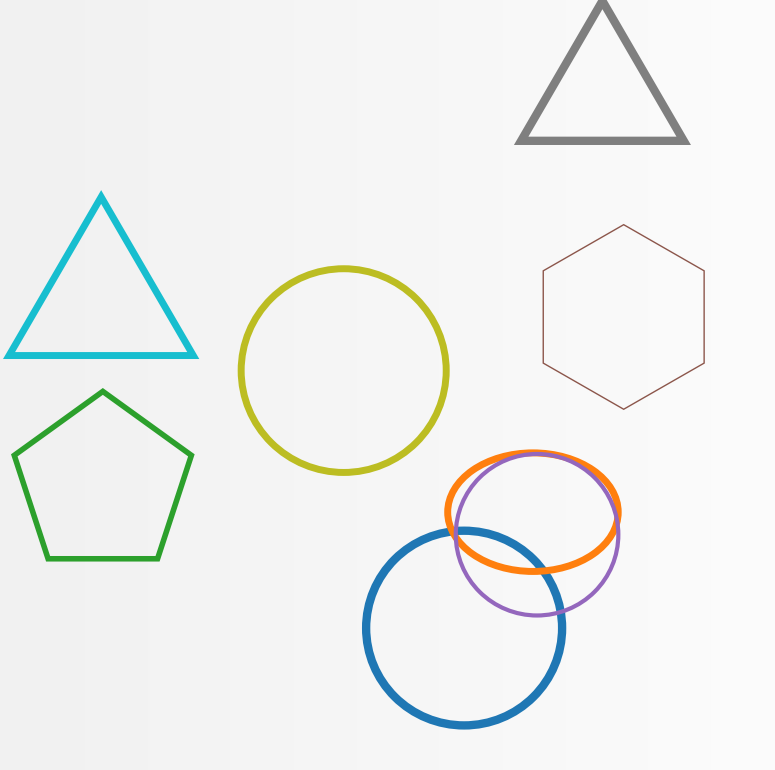[{"shape": "circle", "thickness": 3, "radius": 0.63, "center": [0.599, 0.184]}, {"shape": "oval", "thickness": 2.5, "radius": 0.55, "center": [0.688, 0.335]}, {"shape": "pentagon", "thickness": 2, "radius": 0.6, "center": [0.133, 0.372]}, {"shape": "circle", "thickness": 1.5, "radius": 0.52, "center": [0.693, 0.306]}, {"shape": "hexagon", "thickness": 0.5, "radius": 0.6, "center": [0.805, 0.588]}, {"shape": "triangle", "thickness": 3, "radius": 0.61, "center": [0.777, 0.878]}, {"shape": "circle", "thickness": 2.5, "radius": 0.66, "center": [0.443, 0.519]}, {"shape": "triangle", "thickness": 2.5, "radius": 0.69, "center": [0.131, 0.607]}]